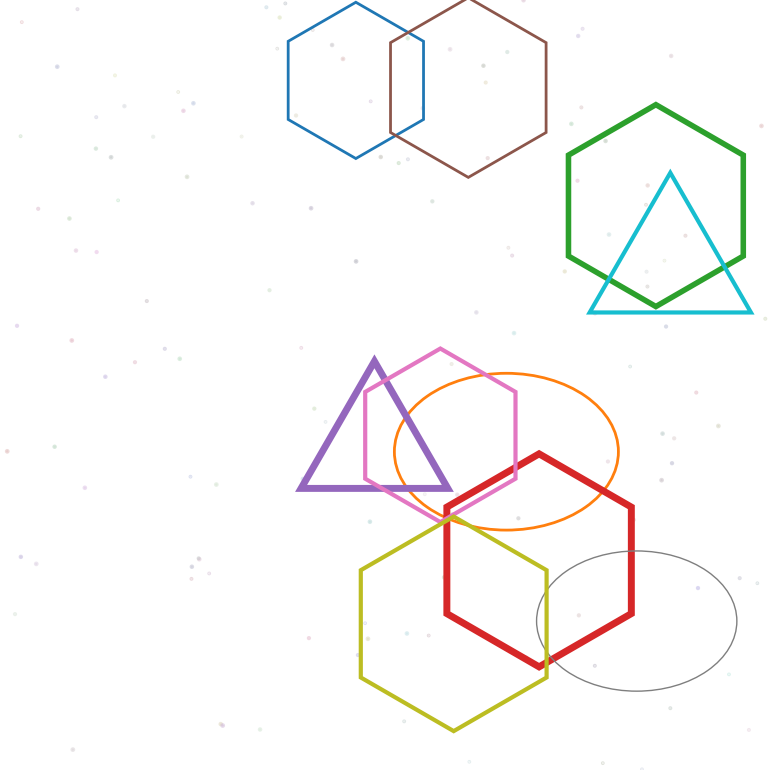[{"shape": "hexagon", "thickness": 1, "radius": 0.51, "center": [0.462, 0.896]}, {"shape": "oval", "thickness": 1, "radius": 0.73, "center": [0.658, 0.413]}, {"shape": "hexagon", "thickness": 2, "radius": 0.66, "center": [0.852, 0.733]}, {"shape": "hexagon", "thickness": 2.5, "radius": 0.69, "center": [0.7, 0.272]}, {"shape": "triangle", "thickness": 2.5, "radius": 0.55, "center": [0.486, 0.421]}, {"shape": "hexagon", "thickness": 1, "radius": 0.58, "center": [0.608, 0.886]}, {"shape": "hexagon", "thickness": 1.5, "radius": 0.56, "center": [0.572, 0.435]}, {"shape": "oval", "thickness": 0.5, "radius": 0.65, "center": [0.827, 0.193]}, {"shape": "hexagon", "thickness": 1.5, "radius": 0.7, "center": [0.589, 0.19]}, {"shape": "triangle", "thickness": 1.5, "radius": 0.6, "center": [0.871, 0.655]}]